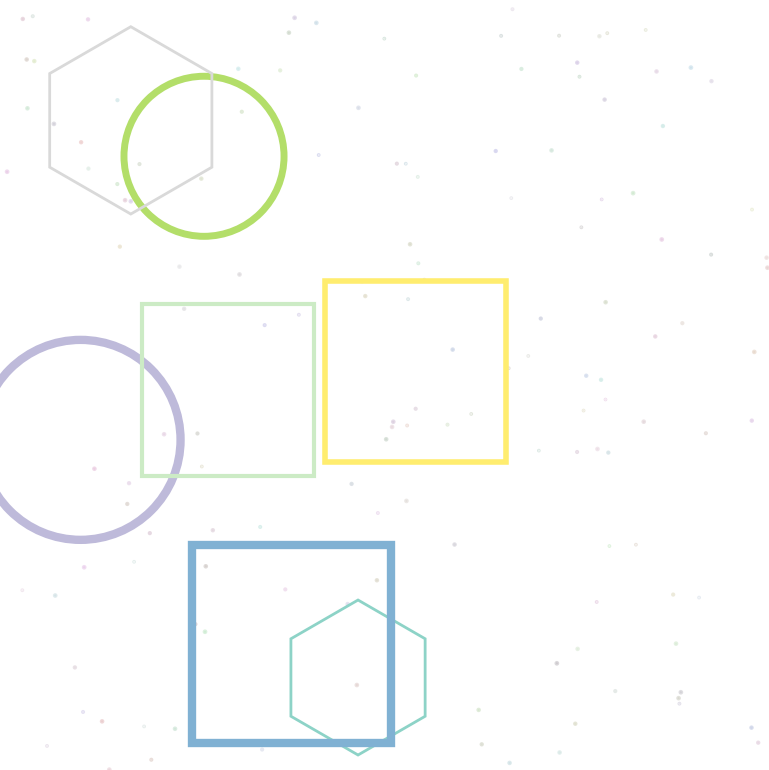[{"shape": "hexagon", "thickness": 1, "radius": 0.5, "center": [0.465, 0.12]}, {"shape": "circle", "thickness": 3, "radius": 0.65, "center": [0.105, 0.429]}, {"shape": "square", "thickness": 3, "radius": 0.64, "center": [0.378, 0.163]}, {"shape": "circle", "thickness": 2.5, "radius": 0.52, "center": [0.265, 0.797]}, {"shape": "hexagon", "thickness": 1, "radius": 0.61, "center": [0.17, 0.844]}, {"shape": "square", "thickness": 1.5, "radius": 0.56, "center": [0.296, 0.493]}, {"shape": "square", "thickness": 2, "radius": 0.59, "center": [0.54, 0.518]}]